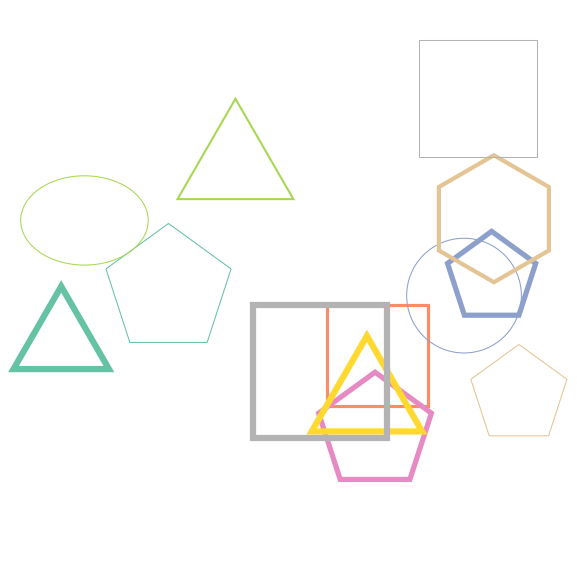[{"shape": "triangle", "thickness": 3, "radius": 0.48, "center": [0.106, 0.408]}, {"shape": "pentagon", "thickness": 0.5, "radius": 0.57, "center": [0.292, 0.498]}, {"shape": "square", "thickness": 1.5, "radius": 0.44, "center": [0.654, 0.384]}, {"shape": "pentagon", "thickness": 2.5, "radius": 0.4, "center": [0.851, 0.518]}, {"shape": "circle", "thickness": 0.5, "radius": 0.5, "center": [0.804, 0.487]}, {"shape": "pentagon", "thickness": 2.5, "radius": 0.51, "center": [0.649, 0.252]}, {"shape": "oval", "thickness": 0.5, "radius": 0.55, "center": [0.146, 0.617]}, {"shape": "triangle", "thickness": 1, "radius": 0.58, "center": [0.408, 0.712]}, {"shape": "triangle", "thickness": 3, "radius": 0.55, "center": [0.635, 0.307]}, {"shape": "pentagon", "thickness": 0.5, "radius": 0.44, "center": [0.899, 0.315]}, {"shape": "hexagon", "thickness": 2, "radius": 0.55, "center": [0.855, 0.62]}, {"shape": "square", "thickness": 3, "radius": 0.58, "center": [0.553, 0.356]}, {"shape": "square", "thickness": 0.5, "radius": 0.51, "center": [0.828, 0.828]}]